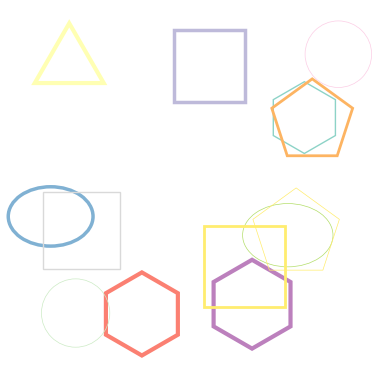[{"shape": "hexagon", "thickness": 1, "radius": 0.47, "center": [0.791, 0.695]}, {"shape": "triangle", "thickness": 3, "radius": 0.52, "center": [0.18, 0.836]}, {"shape": "square", "thickness": 2.5, "radius": 0.47, "center": [0.544, 0.828]}, {"shape": "hexagon", "thickness": 3, "radius": 0.54, "center": [0.369, 0.185]}, {"shape": "oval", "thickness": 2.5, "radius": 0.55, "center": [0.132, 0.438]}, {"shape": "pentagon", "thickness": 2, "radius": 0.55, "center": [0.811, 0.685]}, {"shape": "oval", "thickness": 0.5, "radius": 0.59, "center": [0.748, 0.389]}, {"shape": "circle", "thickness": 0.5, "radius": 0.43, "center": [0.879, 0.859]}, {"shape": "square", "thickness": 1, "radius": 0.5, "center": [0.212, 0.402]}, {"shape": "hexagon", "thickness": 3, "radius": 0.58, "center": [0.655, 0.21]}, {"shape": "circle", "thickness": 0.5, "radius": 0.44, "center": [0.196, 0.187]}, {"shape": "pentagon", "thickness": 0.5, "radius": 0.59, "center": [0.769, 0.394]}, {"shape": "square", "thickness": 2, "radius": 0.52, "center": [0.635, 0.307]}]